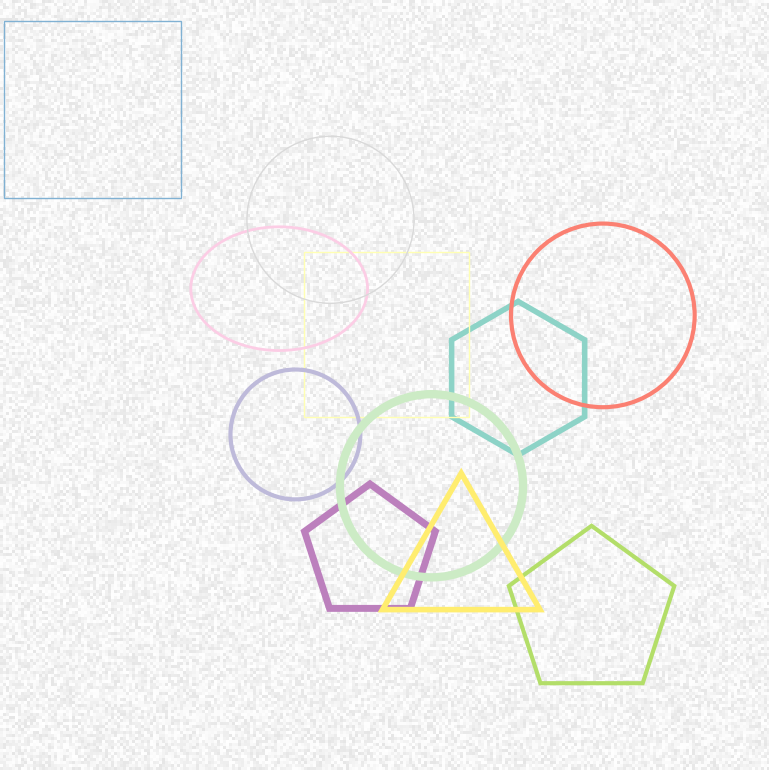[{"shape": "hexagon", "thickness": 2, "radius": 0.5, "center": [0.673, 0.509]}, {"shape": "square", "thickness": 0.5, "radius": 0.53, "center": [0.502, 0.565]}, {"shape": "circle", "thickness": 1.5, "radius": 0.42, "center": [0.384, 0.436]}, {"shape": "circle", "thickness": 1.5, "radius": 0.6, "center": [0.783, 0.59]}, {"shape": "square", "thickness": 0.5, "radius": 0.58, "center": [0.12, 0.858]}, {"shape": "pentagon", "thickness": 1.5, "radius": 0.56, "center": [0.768, 0.204]}, {"shape": "oval", "thickness": 1, "radius": 0.57, "center": [0.363, 0.625]}, {"shape": "circle", "thickness": 0.5, "radius": 0.54, "center": [0.429, 0.715]}, {"shape": "pentagon", "thickness": 2.5, "radius": 0.45, "center": [0.48, 0.282]}, {"shape": "circle", "thickness": 3, "radius": 0.59, "center": [0.56, 0.369]}, {"shape": "triangle", "thickness": 2, "radius": 0.59, "center": [0.599, 0.267]}]